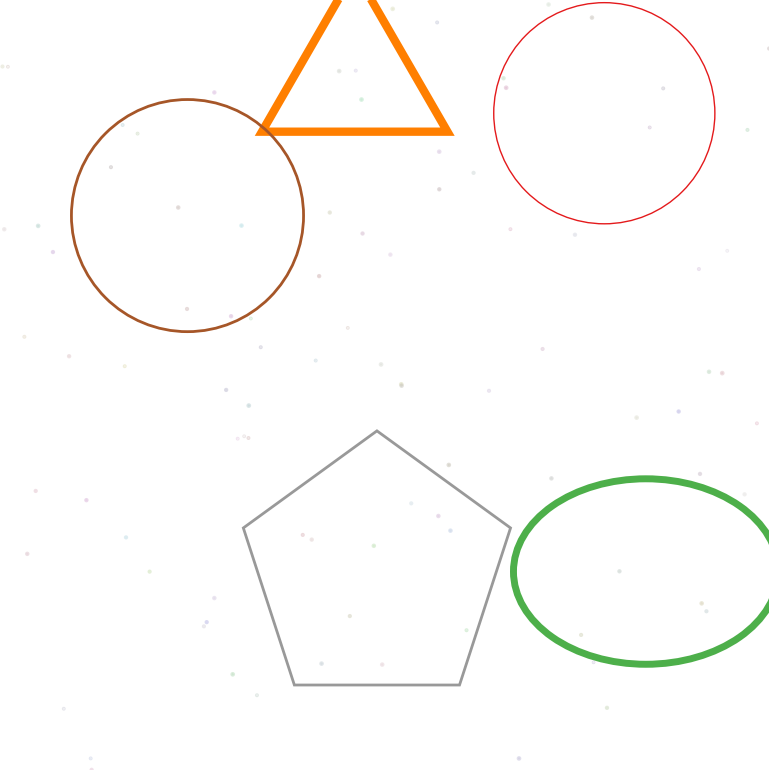[{"shape": "circle", "thickness": 0.5, "radius": 0.72, "center": [0.785, 0.853]}, {"shape": "oval", "thickness": 2.5, "radius": 0.86, "center": [0.839, 0.258]}, {"shape": "triangle", "thickness": 3, "radius": 0.7, "center": [0.461, 0.899]}, {"shape": "circle", "thickness": 1, "radius": 0.75, "center": [0.243, 0.72]}, {"shape": "pentagon", "thickness": 1, "radius": 0.91, "center": [0.49, 0.258]}]